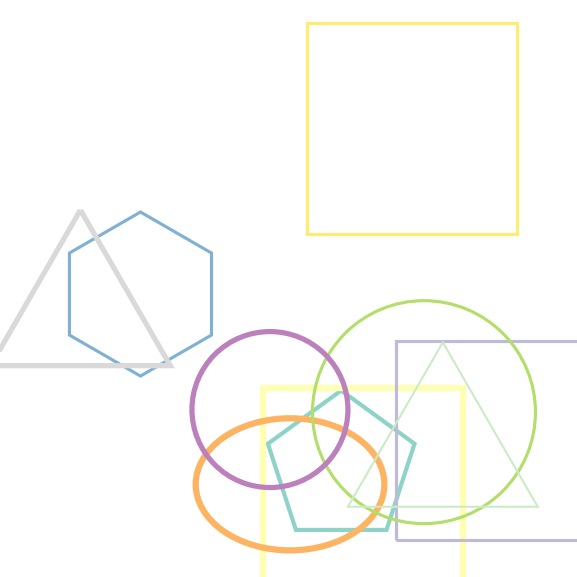[{"shape": "pentagon", "thickness": 2, "radius": 0.67, "center": [0.591, 0.19]}, {"shape": "square", "thickness": 3, "radius": 0.86, "center": [0.628, 0.154]}, {"shape": "square", "thickness": 1.5, "radius": 0.86, "center": [0.858, 0.237]}, {"shape": "hexagon", "thickness": 1.5, "radius": 0.71, "center": [0.243, 0.49]}, {"shape": "oval", "thickness": 3, "radius": 0.82, "center": [0.502, 0.16]}, {"shape": "circle", "thickness": 1.5, "radius": 0.97, "center": [0.734, 0.285]}, {"shape": "triangle", "thickness": 2.5, "radius": 0.9, "center": [0.139, 0.456]}, {"shape": "circle", "thickness": 2.5, "radius": 0.68, "center": [0.467, 0.29]}, {"shape": "triangle", "thickness": 1, "radius": 0.95, "center": [0.767, 0.217]}, {"shape": "square", "thickness": 1.5, "radius": 0.91, "center": [0.713, 0.777]}]